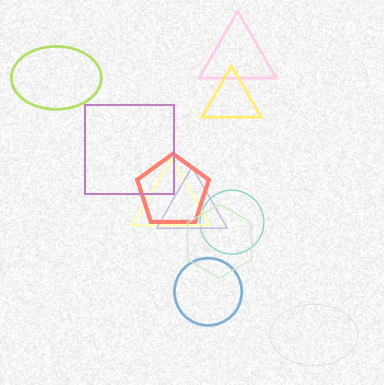[{"shape": "circle", "thickness": 1, "radius": 0.42, "center": [0.602, 0.423]}, {"shape": "triangle", "thickness": 1.5, "radius": 0.58, "center": [0.445, 0.473]}, {"shape": "triangle", "thickness": 1, "radius": 0.53, "center": [0.499, 0.46]}, {"shape": "pentagon", "thickness": 3, "radius": 0.49, "center": [0.449, 0.503]}, {"shape": "circle", "thickness": 2, "radius": 0.44, "center": [0.541, 0.242]}, {"shape": "oval", "thickness": 2, "radius": 0.58, "center": [0.146, 0.798]}, {"shape": "triangle", "thickness": 2, "radius": 0.58, "center": [0.617, 0.855]}, {"shape": "oval", "thickness": 0.5, "radius": 0.57, "center": [0.815, 0.13]}, {"shape": "square", "thickness": 1.5, "radius": 0.58, "center": [0.337, 0.612]}, {"shape": "hexagon", "thickness": 1, "radius": 0.48, "center": [0.57, 0.374]}, {"shape": "triangle", "thickness": 2, "radius": 0.44, "center": [0.601, 0.74]}]